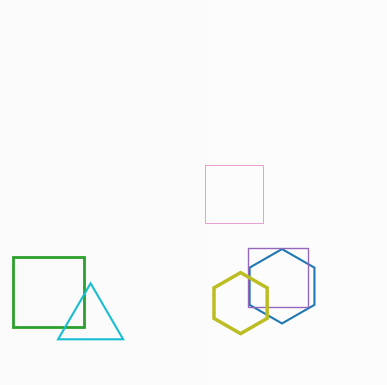[{"shape": "hexagon", "thickness": 1.5, "radius": 0.48, "center": [0.728, 0.256]}, {"shape": "square", "thickness": 2, "radius": 0.46, "center": [0.125, 0.242]}, {"shape": "square", "thickness": 1, "radius": 0.39, "center": [0.717, 0.279]}, {"shape": "square", "thickness": 0.5, "radius": 0.37, "center": [0.604, 0.496]}, {"shape": "hexagon", "thickness": 2.5, "radius": 0.4, "center": [0.621, 0.213]}, {"shape": "triangle", "thickness": 1.5, "radius": 0.48, "center": [0.234, 0.167]}]